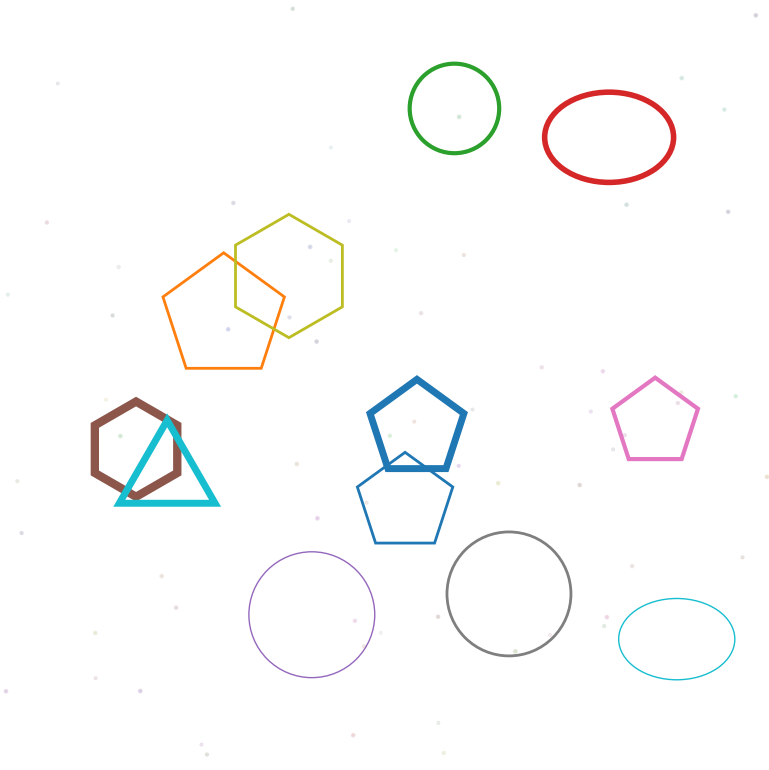[{"shape": "pentagon", "thickness": 2.5, "radius": 0.32, "center": [0.541, 0.443]}, {"shape": "pentagon", "thickness": 1, "radius": 0.33, "center": [0.526, 0.347]}, {"shape": "pentagon", "thickness": 1, "radius": 0.41, "center": [0.291, 0.589]}, {"shape": "circle", "thickness": 1.5, "radius": 0.29, "center": [0.59, 0.859]}, {"shape": "oval", "thickness": 2, "radius": 0.42, "center": [0.791, 0.822]}, {"shape": "circle", "thickness": 0.5, "radius": 0.41, "center": [0.405, 0.202]}, {"shape": "hexagon", "thickness": 3, "radius": 0.31, "center": [0.177, 0.417]}, {"shape": "pentagon", "thickness": 1.5, "radius": 0.29, "center": [0.851, 0.451]}, {"shape": "circle", "thickness": 1, "radius": 0.4, "center": [0.661, 0.229]}, {"shape": "hexagon", "thickness": 1, "radius": 0.4, "center": [0.375, 0.642]}, {"shape": "triangle", "thickness": 2.5, "radius": 0.36, "center": [0.217, 0.382]}, {"shape": "oval", "thickness": 0.5, "radius": 0.38, "center": [0.879, 0.17]}]